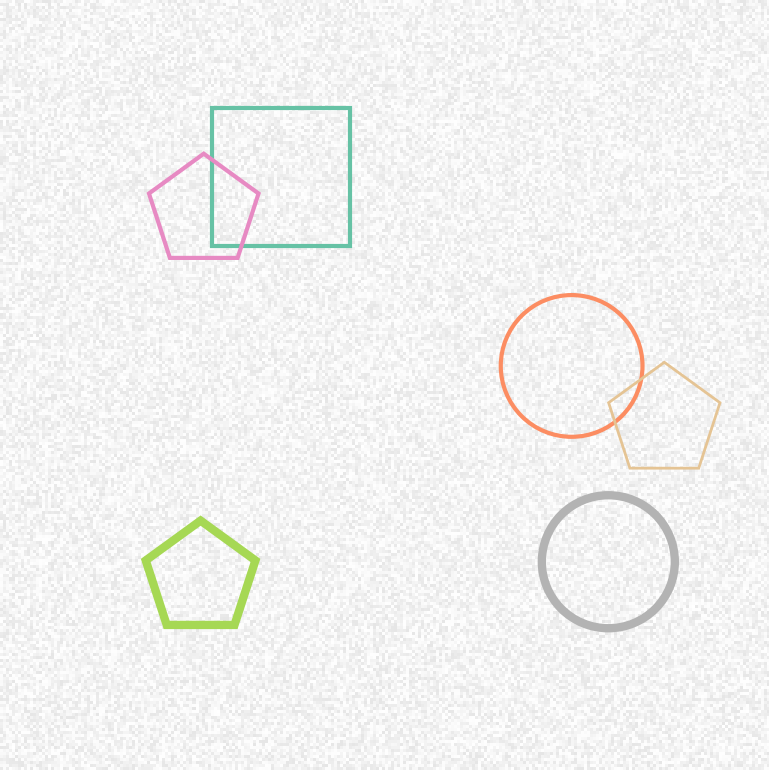[{"shape": "square", "thickness": 1.5, "radius": 0.45, "center": [0.365, 0.77]}, {"shape": "circle", "thickness": 1.5, "radius": 0.46, "center": [0.742, 0.525]}, {"shape": "pentagon", "thickness": 1.5, "radius": 0.37, "center": [0.265, 0.726]}, {"shape": "pentagon", "thickness": 3, "radius": 0.37, "center": [0.261, 0.249]}, {"shape": "pentagon", "thickness": 1, "radius": 0.38, "center": [0.863, 0.453]}, {"shape": "circle", "thickness": 3, "radius": 0.43, "center": [0.79, 0.27]}]